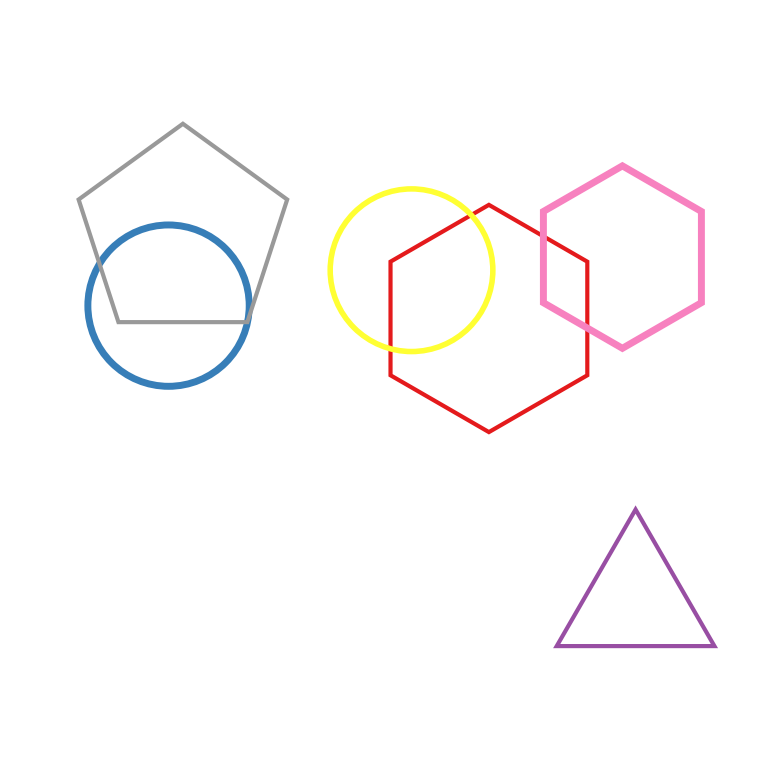[{"shape": "hexagon", "thickness": 1.5, "radius": 0.74, "center": [0.635, 0.586]}, {"shape": "circle", "thickness": 2.5, "radius": 0.52, "center": [0.219, 0.603]}, {"shape": "triangle", "thickness": 1.5, "radius": 0.59, "center": [0.825, 0.22]}, {"shape": "circle", "thickness": 2, "radius": 0.53, "center": [0.534, 0.649]}, {"shape": "hexagon", "thickness": 2.5, "radius": 0.59, "center": [0.808, 0.666]}, {"shape": "pentagon", "thickness": 1.5, "radius": 0.71, "center": [0.238, 0.697]}]